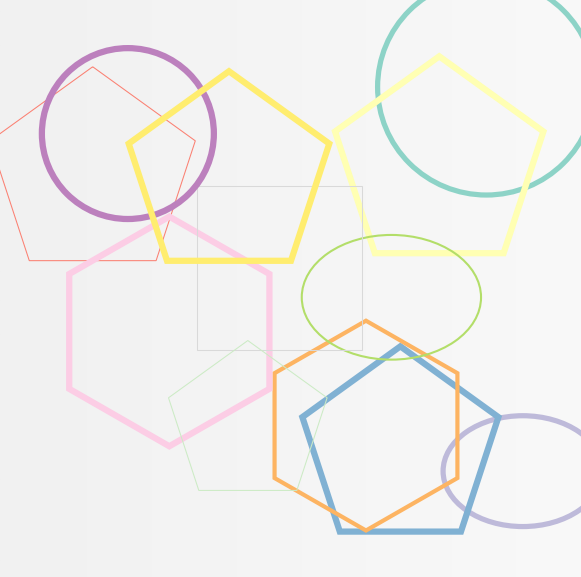[{"shape": "circle", "thickness": 2.5, "radius": 0.94, "center": [0.837, 0.849]}, {"shape": "pentagon", "thickness": 3, "radius": 0.94, "center": [0.756, 0.713]}, {"shape": "oval", "thickness": 2.5, "radius": 0.69, "center": [0.899, 0.183]}, {"shape": "pentagon", "thickness": 0.5, "radius": 0.93, "center": [0.159, 0.698]}, {"shape": "pentagon", "thickness": 3, "radius": 0.89, "center": [0.689, 0.222]}, {"shape": "hexagon", "thickness": 2, "radius": 0.91, "center": [0.63, 0.262]}, {"shape": "oval", "thickness": 1, "radius": 0.77, "center": [0.673, 0.484]}, {"shape": "hexagon", "thickness": 3, "radius": 0.99, "center": [0.291, 0.425]}, {"shape": "square", "thickness": 0.5, "radius": 0.71, "center": [0.481, 0.535]}, {"shape": "circle", "thickness": 3, "radius": 0.74, "center": [0.22, 0.768]}, {"shape": "pentagon", "thickness": 0.5, "radius": 0.72, "center": [0.426, 0.266]}, {"shape": "pentagon", "thickness": 3, "radius": 0.91, "center": [0.394, 0.694]}]